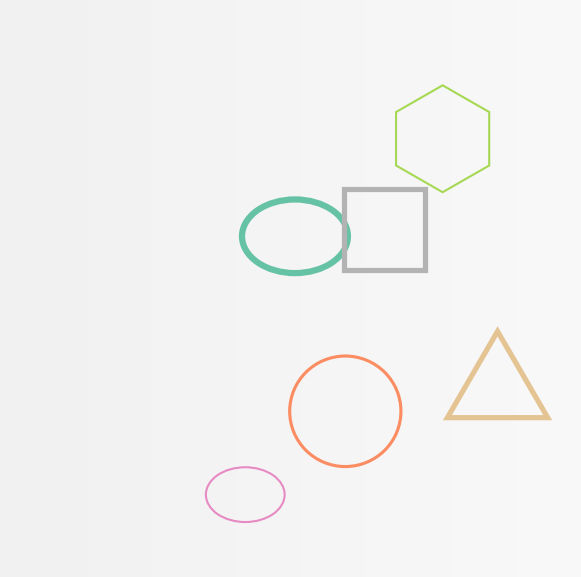[{"shape": "oval", "thickness": 3, "radius": 0.46, "center": [0.507, 0.59]}, {"shape": "circle", "thickness": 1.5, "radius": 0.48, "center": [0.594, 0.287]}, {"shape": "oval", "thickness": 1, "radius": 0.34, "center": [0.422, 0.143]}, {"shape": "hexagon", "thickness": 1, "radius": 0.46, "center": [0.762, 0.759]}, {"shape": "triangle", "thickness": 2.5, "radius": 0.5, "center": [0.856, 0.326]}, {"shape": "square", "thickness": 2.5, "radius": 0.35, "center": [0.662, 0.602]}]